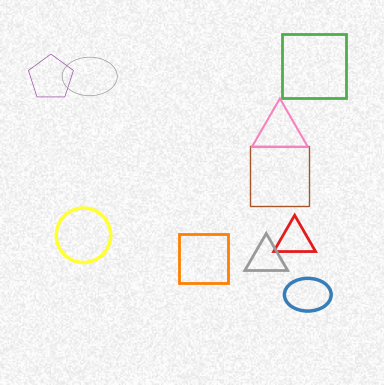[{"shape": "triangle", "thickness": 2, "radius": 0.31, "center": [0.765, 0.378]}, {"shape": "oval", "thickness": 2.5, "radius": 0.3, "center": [0.799, 0.235]}, {"shape": "square", "thickness": 2, "radius": 0.41, "center": [0.815, 0.828]}, {"shape": "pentagon", "thickness": 0.5, "radius": 0.31, "center": [0.132, 0.798]}, {"shape": "square", "thickness": 2, "radius": 0.31, "center": [0.529, 0.329]}, {"shape": "circle", "thickness": 2.5, "radius": 0.35, "center": [0.217, 0.389]}, {"shape": "square", "thickness": 1, "radius": 0.39, "center": [0.727, 0.542]}, {"shape": "triangle", "thickness": 1.5, "radius": 0.42, "center": [0.727, 0.66]}, {"shape": "oval", "thickness": 0.5, "radius": 0.36, "center": [0.233, 0.801]}, {"shape": "triangle", "thickness": 2, "radius": 0.32, "center": [0.692, 0.329]}]